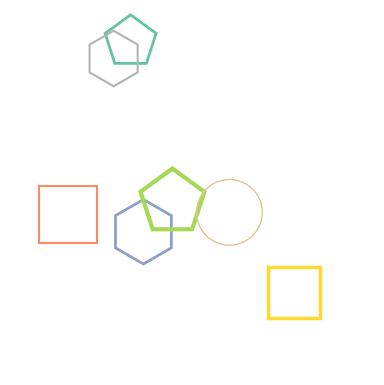[{"shape": "pentagon", "thickness": 2, "radius": 0.35, "center": [0.339, 0.892]}, {"shape": "square", "thickness": 1.5, "radius": 0.37, "center": [0.177, 0.443]}, {"shape": "hexagon", "thickness": 2, "radius": 0.42, "center": [0.373, 0.398]}, {"shape": "pentagon", "thickness": 3, "radius": 0.44, "center": [0.448, 0.475]}, {"shape": "square", "thickness": 2.5, "radius": 0.34, "center": [0.764, 0.24]}, {"shape": "circle", "thickness": 1, "radius": 0.43, "center": [0.596, 0.448]}, {"shape": "hexagon", "thickness": 1.5, "radius": 0.36, "center": [0.295, 0.848]}]